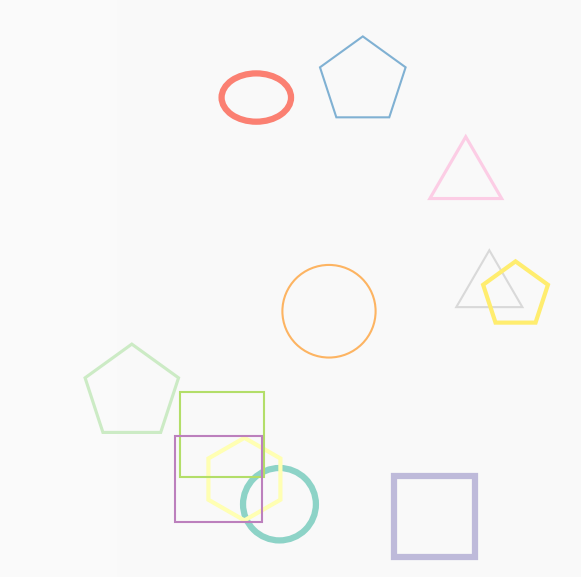[{"shape": "circle", "thickness": 3, "radius": 0.31, "center": [0.481, 0.126]}, {"shape": "hexagon", "thickness": 2, "radius": 0.36, "center": [0.42, 0.17]}, {"shape": "square", "thickness": 3, "radius": 0.35, "center": [0.748, 0.105]}, {"shape": "oval", "thickness": 3, "radius": 0.3, "center": [0.441, 0.83]}, {"shape": "pentagon", "thickness": 1, "radius": 0.39, "center": [0.624, 0.859]}, {"shape": "circle", "thickness": 1, "radius": 0.4, "center": [0.566, 0.46]}, {"shape": "square", "thickness": 1, "radius": 0.37, "center": [0.382, 0.246]}, {"shape": "triangle", "thickness": 1.5, "radius": 0.36, "center": [0.801, 0.691]}, {"shape": "triangle", "thickness": 1, "radius": 0.33, "center": [0.842, 0.5]}, {"shape": "square", "thickness": 1, "radius": 0.37, "center": [0.375, 0.17]}, {"shape": "pentagon", "thickness": 1.5, "radius": 0.42, "center": [0.227, 0.319]}, {"shape": "pentagon", "thickness": 2, "radius": 0.29, "center": [0.887, 0.488]}]